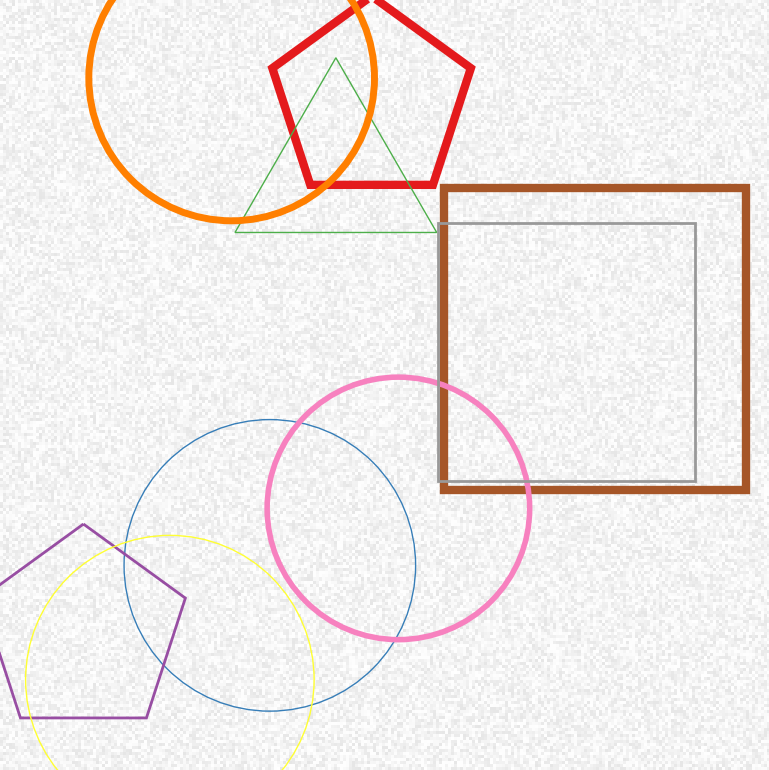[{"shape": "pentagon", "thickness": 3, "radius": 0.68, "center": [0.483, 0.87]}, {"shape": "circle", "thickness": 0.5, "radius": 0.95, "center": [0.35, 0.266]}, {"shape": "triangle", "thickness": 0.5, "radius": 0.76, "center": [0.436, 0.774]}, {"shape": "pentagon", "thickness": 1, "radius": 0.7, "center": [0.108, 0.18]}, {"shape": "circle", "thickness": 2.5, "radius": 0.93, "center": [0.301, 0.899]}, {"shape": "circle", "thickness": 0.5, "radius": 0.94, "center": [0.221, 0.117]}, {"shape": "square", "thickness": 3, "radius": 0.98, "center": [0.773, 0.56]}, {"shape": "circle", "thickness": 2, "radius": 0.85, "center": [0.517, 0.34]}, {"shape": "square", "thickness": 1, "radius": 0.84, "center": [0.736, 0.543]}]